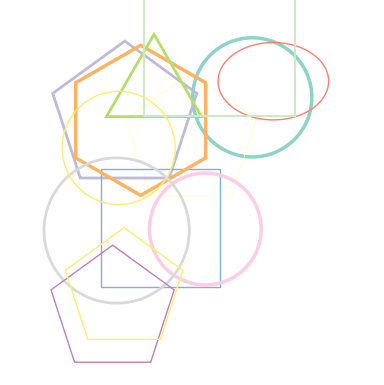[{"shape": "circle", "thickness": 2.5, "radius": 0.77, "center": [0.655, 0.747]}, {"shape": "pentagon", "thickness": 0.5, "radius": 0.89, "center": [0.496, 0.635]}, {"shape": "pentagon", "thickness": 2, "radius": 0.98, "center": [0.324, 0.697]}, {"shape": "oval", "thickness": 1, "radius": 0.72, "center": [0.71, 0.789]}, {"shape": "square", "thickness": 1, "radius": 0.77, "center": [0.416, 0.408]}, {"shape": "hexagon", "thickness": 2.5, "radius": 0.97, "center": [0.365, 0.687]}, {"shape": "triangle", "thickness": 2, "radius": 0.71, "center": [0.4, 0.768]}, {"shape": "circle", "thickness": 2.5, "radius": 0.73, "center": [0.533, 0.405]}, {"shape": "circle", "thickness": 2, "radius": 0.94, "center": [0.303, 0.401]}, {"shape": "pentagon", "thickness": 1, "radius": 0.84, "center": [0.292, 0.195]}, {"shape": "square", "thickness": 1.5, "radius": 0.98, "center": [0.57, 0.894]}, {"shape": "circle", "thickness": 1, "radius": 0.73, "center": [0.308, 0.616]}, {"shape": "pentagon", "thickness": 1, "radius": 0.8, "center": [0.322, 0.248]}]